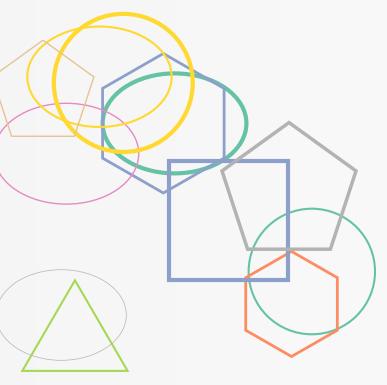[{"shape": "circle", "thickness": 1.5, "radius": 0.82, "center": [0.805, 0.295]}, {"shape": "oval", "thickness": 3, "radius": 0.93, "center": [0.45, 0.68]}, {"shape": "hexagon", "thickness": 2, "radius": 0.68, "center": [0.752, 0.21]}, {"shape": "hexagon", "thickness": 2, "radius": 0.91, "center": [0.422, 0.68]}, {"shape": "square", "thickness": 3, "radius": 0.77, "center": [0.588, 0.427]}, {"shape": "oval", "thickness": 1, "radius": 0.94, "center": [0.171, 0.601]}, {"shape": "triangle", "thickness": 1.5, "radius": 0.78, "center": [0.193, 0.115]}, {"shape": "oval", "thickness": 1.5, "radius": 0.93, "center": [0.257, 0.801]}, {"shape": "circle", "thickness": 3, "radius": 0.9, "center": [0.318, 0.785]}, {"shape": "pentagon", "thickness": 1, "radius": 0.69, "center": [0.111, 0.758]}, {"shape": "pentagon", "thickness": 2.5, "radius": 0.91, "center": [0.746, 0.5]}, {"shape": "oval", "thickness": 0.5, "radius": 0.84, "center": [0.158, 0.182]}]